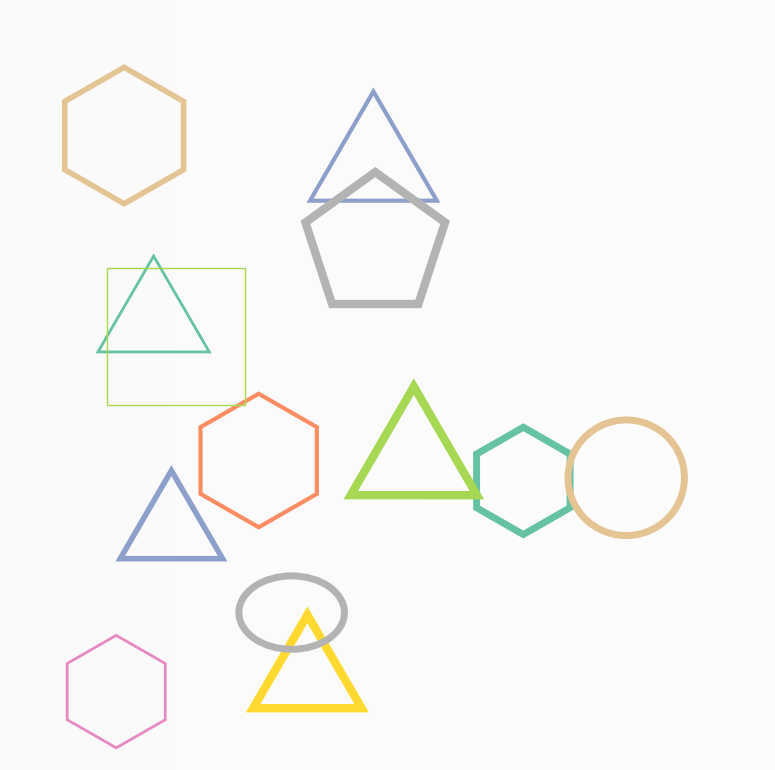[{"shape": "triangle", "thickness": 1, "radius": 0.41, "center": [0.198, 0.584]}, {"shape": "hexagon", "thickness": 2.5, "radius": 0.35, "center": [0.675, 0.375]}, {"shape": "hexagon", "thickness": 1.5, "radius": 0.43, "center": [0.334, 0.402]}, {"shape": "triangle", "thickness": 1.5, "radius": 0.47, "center": [0.482, 0.787]}, {"shape": "triangle", "thickness": 2, "radius": 0.38, "center": [0.221, 0.313]}, {"shape": "hexagon", "thickness": 1, "radius": 0.37, "center": [0.15, 0.102]}, {"shape": "triangle", "thickness": 3, "radius": 0.47, "center": [0.534, 0.404]}, {"shape": "square", "thickness": 0.5, "radius": 0.45, "center": [0.228, 0.563]}, {"shape": "triangle", "thickness": 3, "radius": 0.4, "center": [0.397, 0.121]}, {"shape": "circle", "thickness": 2.5, "radius": 0.38, "center": [0.808, 0.38]}, {"shape": "hexagon", "thickness": 2, "radius": 0.44, "center": [0.16, 0.824]}, {"shape": "oval", "thickness": 2.5, "radius": 0.34, "center": [0.376, 0.204]}, {"shape": "pentagon", "thickness": 3, "radius": 0.47, "center": [0.484, 0.682]}]